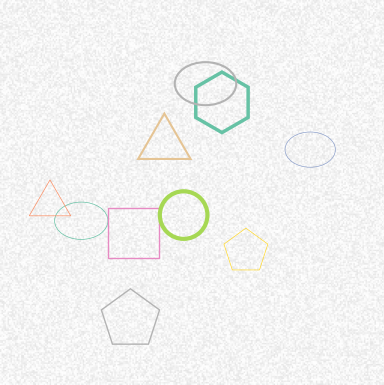[{"shape": "hexagon", "thickness": 2.5, "radius": 0.39, "center": [0.576, 0.734]}, {"shape": "oval", "thickness": 0.5, "radius": 0.35, "center": [0.211, 0.427]}, {"shape": "triangle", "thickness": 0.5, "radius": 0.31, "center": [0.13, 0.471]}, {"shape": "oval", "thickness": 0.5, "radius": 0.33, "center": [0.806, 0.611]}, {"shape": "square", "thickness": 1, "radius": 0.33, "center": [0.347, 0.395]}, {"shape": "circle", "thickness": 3, "radius": 0.31, "center": [0.477, 0.441]}, {"shape": "pentagon", "thickness": 0.5, "radius": 0.3, "center": [0.639, 0.347]}, {"shape": "triangle", "thickness": 1.5, "radius": 0.39, "center": [0.427, 0.626]}, {"shape": "pentagon", "thickness": 1, "radius": 0.4, "center": [0.339, 0.17]}, {"shape": "oval", "thickness": 1.5, "radius": 0.4, "center": [0.534, 0.783]}]